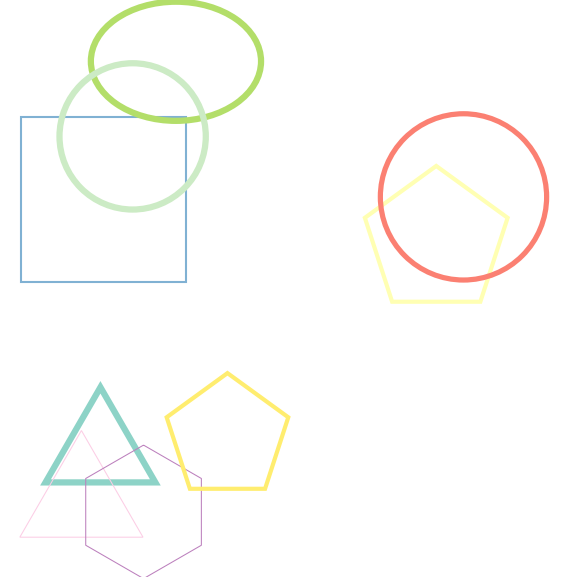[{"shape": "triangle", "thickness": 3, "radius": 0.55, "center": [0.174, 0.219]}, {"shape": "pentagon", "thickness": 2, "radius": 0.65, "center": [0.755, 0.582]}, {"shape": "circle", "thickness": 2.5, "radius": 0.72, "center": [0.803, 0.658]}, {"shape": "square", "thickness": 1, "radius": 0.72, "center": [0.179, 0.654]}, {"shape": "oval", "thickness": 3, "radius": 0.74, "center": [0.305, 0.893]}, {"shape": "triangle", "thickness": 0.5, "radius": 0.62, "center": [0.141, 0.131]}, {"shape": "hexagon", "thickness": 0.5, "radius": 0.58, "center": [0.249, 0.113]}, {"shape": "circle", "thickness": 3, "radius": 0.63, "center": [0.23, 0.763]}, {"shape": "pentagon", "thickness": 2, "radius": 0.55, "center": [0.394, 0.242]}]